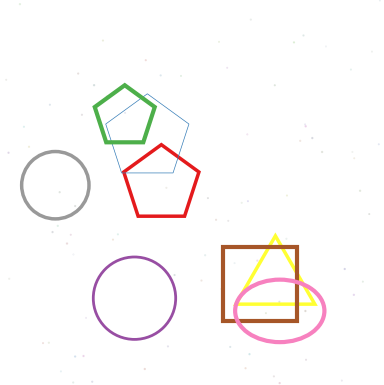[{"shape": "pentagon", "thickness": 2.5, "radius": 0.51, "center": [0.419, 0.522]}, {"shape": "pentagon", "thickness": 0.5, "radius": 0.57, "center": [0.383, 0.643]}, {"shape": "pentagon", "thickness": 3, "radius": 0.41, "center": [0.324, 0.697]}, {"shape": "circle", "thickness": 2, "radius": 0.54, "center": [0.349, 0.225]}, {"shape": "triangle", "thickness": 2.5, "radius": 0.59, "center": [0.715, 0.269]}, {"shape": "square", "thickness": 3, "radius": 0.48, "center": [0.675, 0.262]}, {"shape": "oval", "thickness": 3, "radius": 0.58, "center": [0.727, 0.192]}, {"shape": "circle", "thickness": 2.5, "radius": 0.44, "center": [0.144, 0.519]}]